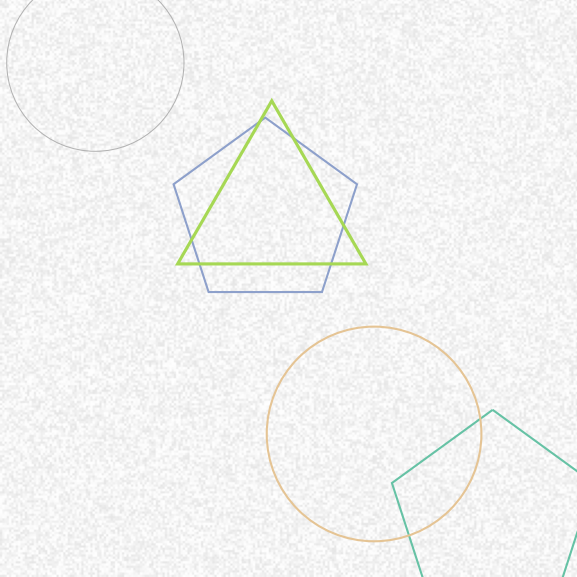[{"shape": "pentagon", "thickness": 1, "radius": 0.92, "center": [0.853, 0.106]}, {"shape": "pentagon", "thickness": 1, "radius": 0.83, "center": [0.459, 0.628]}, {"shape": "triangle", "thickness": 1.5, "radius": 0.94, "center": [0.471, 0.636]}, {"shape": "circle", "thickness": 1, "radius": 0.93, "center": [0.648, 0.248]}, {"shape": "circle", "thickness": 0.5, "radius": 0.77, "center": [0.165, 0.891]}]